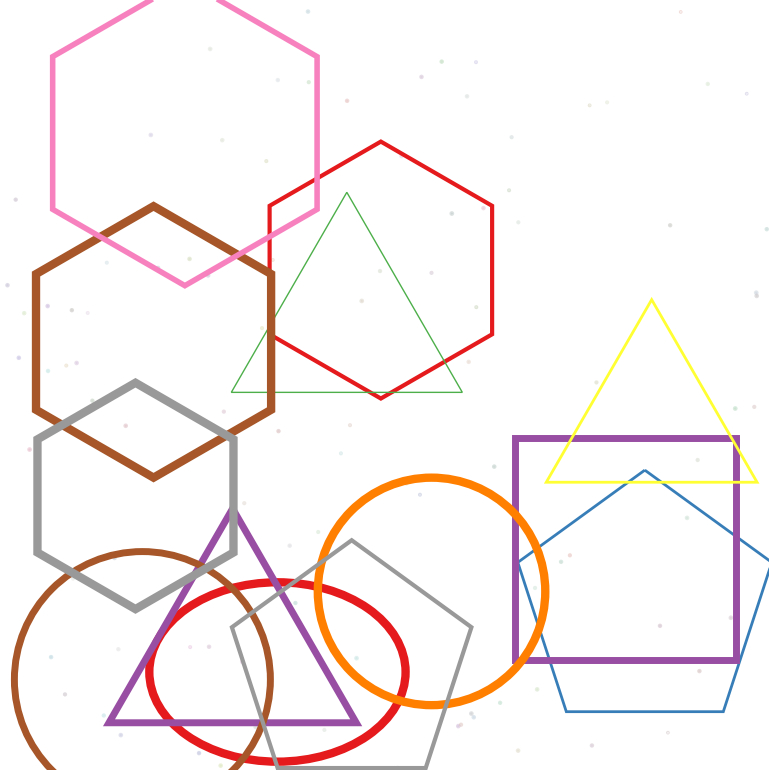[{"shape": "hexagon", "thickness": 1.5, "radius": 0.83, "center": [0.495, 0.649]}, {"shape": "oval", "thickness": 3, "radius": 0.83, "center": [0.36, 0.127]}, {"shape": "pentagon", "thickness": 1, "radius": 0.87, "center": [0.837, 0.216]}, {"shape": "triangle", "thickness": 0.5, "radius": 0.87, "center": [0.45, 0.577]}, {"shape": "square", "thickness": 2.5, "radius": 0.72, "center": [0.812, 0.287]}, {"shape": "triangle", "thickness": 2.5, "radius": 0.93, "center": [0.302, 0.154]}, {"shape": "circle", "thickness": 3, "radius": 0.74, "center": [0.56, 0.232]}, {"shape": "triangle", "thickness": 1, "radius": 0.79, "center": [0.846, 0.453]}, {"shape": "circle", "thickness": 2.5, "radius": 0.83, "center": [0.185, 0.117]}, {"shape": "hexagon", "thickness": 3, "radius": 0.88, "center": [0.199, 0.556]}, {"shape": "hexagon", "thickness": 2, "radius": 0.99, "center": [0.24, 0.827]}, {"shape": "hexagon", "thickness": 3, "radius": 0.73, "center": [0.176, 0.356]}, {"shape": "pentagon", "thickness": 1.5, "radius": 0.82, "center": [0.457, 0.135]}]